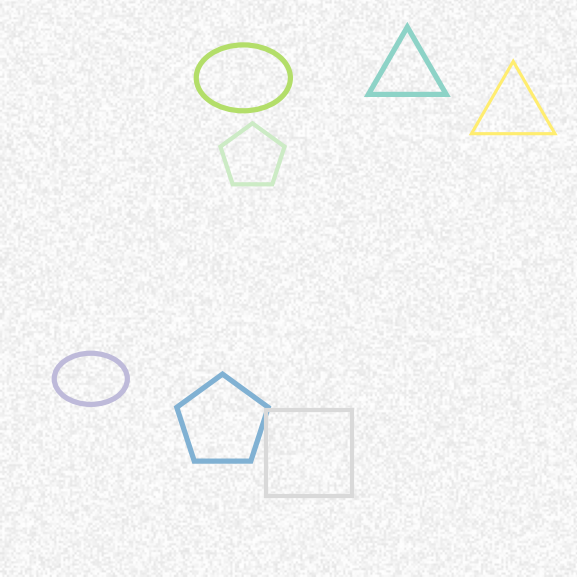[{"shape": "triangle", "thickness": 2.5, "radius": 0.39, "center": [0.705, 0.875]}, {"shape": "oval", "thickness": 2.5, "radius": 0.32, "center": [0.157, 0.343]}, {"shape": "pentagon", "thickness": 2.5, "radius": 0.42, "center": [0.385, 0.268]}, {"shape": "oval", "thickness": 2.5, "radius": 0.41, "center": [0.421, 0.864]}, {"shape": "square", "thickness": 2, "radius": 0.37, "center": [0.535, 0.214]}, {"shape": "pentagon", "thickness": 2, "radius": 0.29, "center": [0.437, 0.727]}, {"shape": "triangle", "thickness": 1.5, "radius": 0.42, "center": [0.889, 0.809]}]